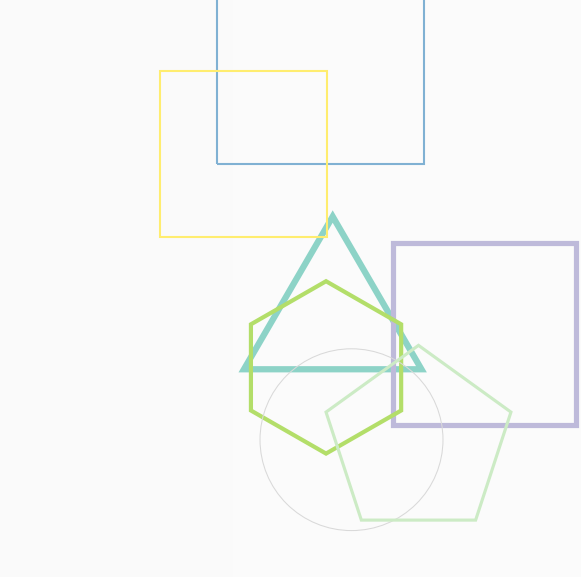[{"shape": "triangle", "thickness": 3, "radius": 0.88, "center": [0.572, 0.448]}, {"shape": "square", "thickness": 2.5, "radius": 0.79, "center": [0.833, 0.421]}, {"shape": "square", "thickness": 1, "radius": 0.89, "center": [0.551, 0.893]}, {"shape": "hexagon", "thickness": 2, "radius": 0.75, "center": [0.561, 0.363]}, {"shape": "circle", "thickness": 0.5, "radius": 0.79, "center": [0.605, 0.238]}, {"shape": "pentagon", "thickness": 1.5, "radius": 0.84, "center": [0.72, 0.234]}, {"shape": "square", "thickness": 1, "radius": 0.72, "center": [0.419, 0.733]}]